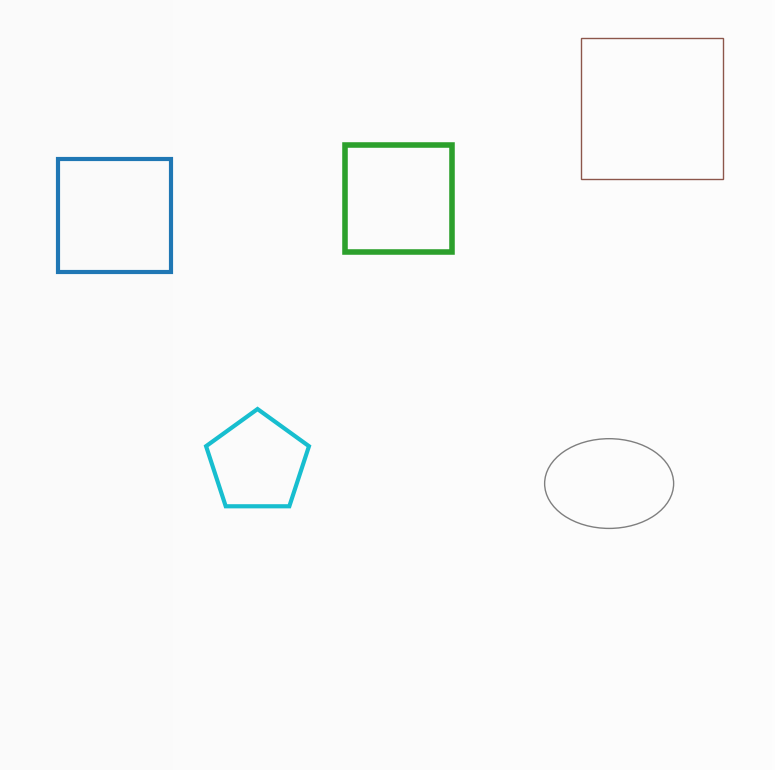[{"shape": "square", "thickness": 1.5, "radius": 0.36, "center": [0.147, 0.72]}, {"shape": "square", "thickness": 2, "radius": 0.35, "center": [0.515, 0.742]}, {"shape": "square", "thickness": 0.5, "radius": 0.46, "center": [0.841, 0.859]}, {"shape": "oval", "thickness": 0.5, "radius": 0.42, "center": [0.786, 0.372]}, {"shape": "pentagon", "thickness": 1.5, "radius": 0.35, "center": [0.332, 0.399]}]